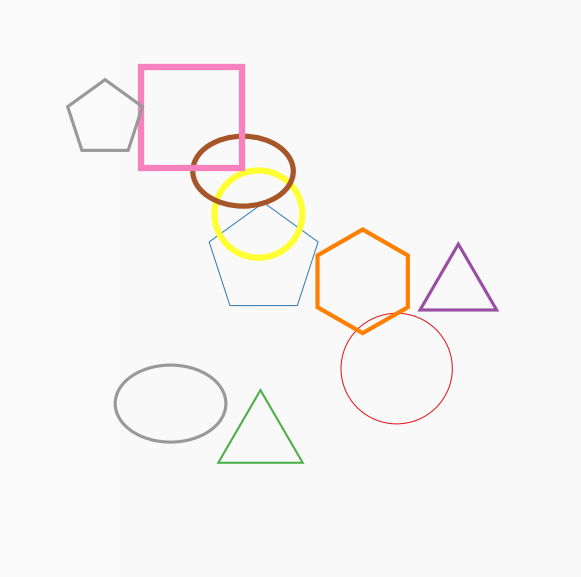[{"shape": "circle", "thickness": 0.5, "radius": 0.48, "center": [0.682, 0.361]}, {"shape": "pentagon", "thickness": 0.5, "radius": 0.49, "center": [0.454, 0.55]}, {"shape": "triangle", "thickness": 1, "radius": 0.42, "center": [0.448, 0.24]}, {"shape": "triangle", "thickness": 1.5, "radius": 0.38, "center": [0.789, 0.5]}, {"shape": "hexagon", "thickness": 2, "radius": 0.45, "center": [0.624, 0.512]}, {"shape": "circle", "thickness": 3, "radius": 0.38, "center": [0.445, 0.628]}, {"shape": "oval", "thickness": 2.5, "radius": 0.43, "center": [0.418, 0.703]}, {"shape": "square", "thickness": 3, "radius": 0.43, "center": [0.33, 0.796]}, {"shape": "oval", "thickness": 1.5, "radius": 0.48, "center": [0.293, 0.3]}, {"shape": "pentagon", "thickness": 1.5, "radius": 0.34, "center": [0.181, 0.793]}]